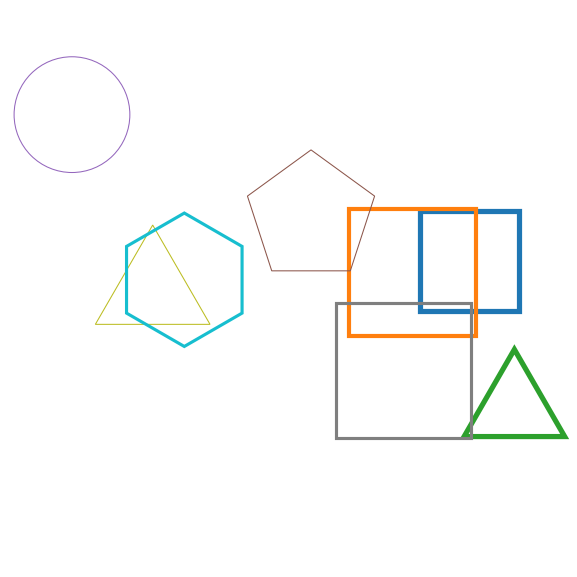[{"shape": "square", "thickness": 2.5, "radius": 0.43, "center": [0.813, 0.547]}, {"shape": "square", "thickness": 2, "radius": 0.55, "center": [0.715, 0.527]}, {"shape": "triangle", "thickness": 2.5, "radius": 0.5, "center": [0.891, 0.293]}, {"shape": "circle", "thickness": 0.5, "radius": 0.5, "center": [0.125, 0.801]}, {"shape": "pentagon", "thickness": 0.5, "radius": 0.58, "center": [0.539, 0.624]}, {"shape": "square", "thickness": 1.5, "radius": 0.59, "center": [0.698, 0.357]}, {"shape": "triangle", "thickness": 0.5, "radius": 0.57, "center": [0.264, 0.495]}, {"shape": "hexagon", "thickness": 1.5, "radius": 0.58, "center": [0.319, 0.515]}]